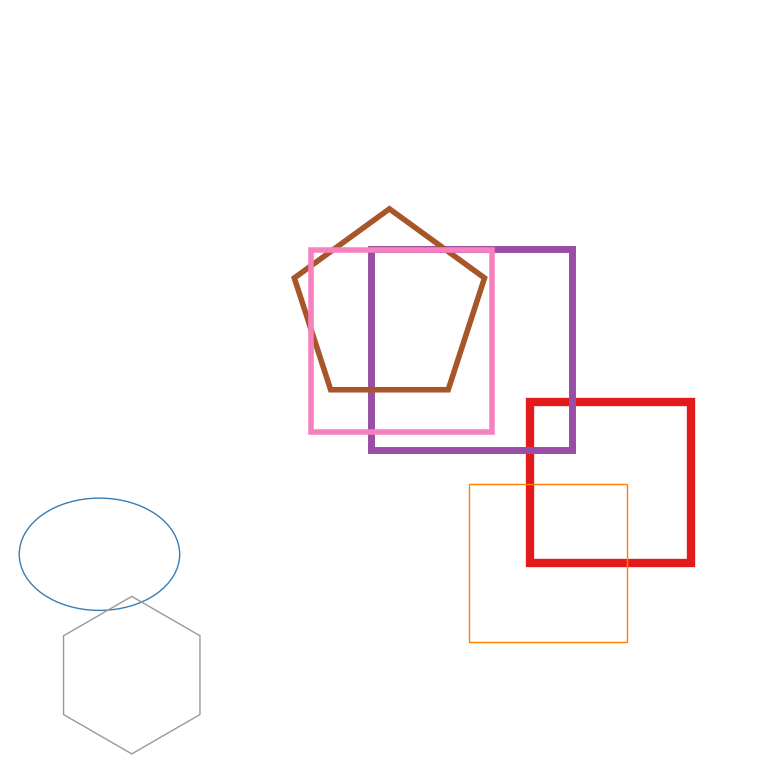[{"shape": "square", "thickness": 3, "radius": 0.52, "center": [0.793, 0.373]}, {"shape": "oval", "thickness": 0.5, "radius": 0.52, "center": [0.129, 0.28]}, {"shape": "square", "thickness": 2.5, "radius": 0.65, "center": [0.612, 0.546]}, {"shape": "square", "thickness": 0.5, "radius": 0.51, "center": [0.712, 0.269]}, {"shape": "pentagon", "thickness": 2, "radius": 0.65, "center": [0.506, 0.599]}, {"shape": "square", "thickness": 2, "radius": 0.59, "center": [0.522, 0.557]}, {"shape": "hexagon", "thickness": 0.5, "radius": 0.51, "center": [0.171, 0.123]}]